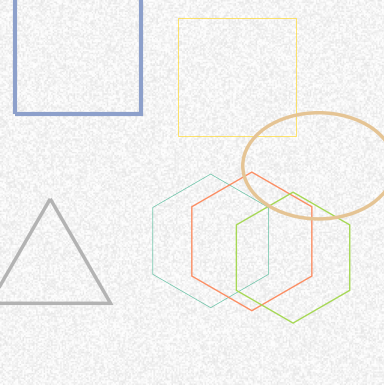[{"shape": "hexagon", "thickness": 0.5, "radius": 0.87, "center": [0.547, 0.374]}, {"shape": "hexagon", "thickness": 1, "radius": 0.9, "center": [0.654, 0.373]}, {"shape": "square", "thickness": 3, "radius": 0.82, "center": [0.202, 0.866]}, {"shape": "hexagon", "thickness": 1, "radius": 0.85, "center": [0.761, 0.331]}, {"shape": "square", "thickness": 0.5, "radius": 0.77, "center": [0.616, 0.799]}, {"shape": "oval", "thickness": 2.5, "radius": 0.99, "center": [0.828, 0.569]}, {"shape": "triangle", "thickness": 2.5, "radius": 0.9, "center": [0.13, 0.303]}]